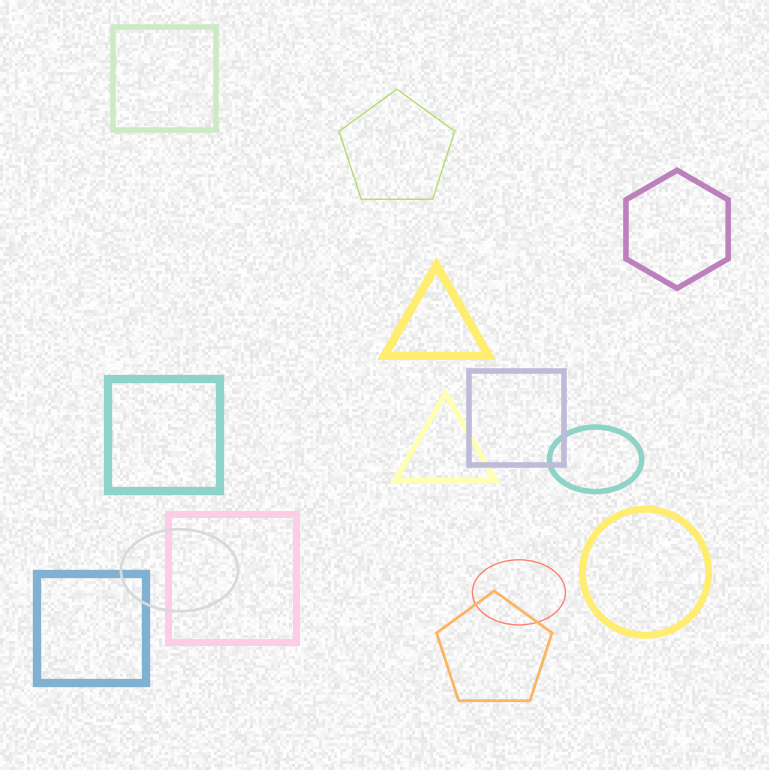[{"shape": "oval", "thickness": 2, "radius": 0.3, "center": [0.774, 0.403]}, {"shape": "square", "thickness": 3, "radius": 0.36, "center": [0.213, 0.435]}, {"shape": "triangle", "thickness": 2, "radius": 0.38, "center": [0.579, 0.414]}, {"shape": "square", "thickness": 2, "radius": 0.31, "center": [0.671, 0.457]}, {"shape": "oval", "thickness": 0.5, "radius": 0.3, "center": [0.674, 0.231]}, {"shape": "square", "thickness": 3, "radius": 0.36, "center": [0.119, 0.184]}, {"shape": "pentagon", "thickness": 1, "radius": 0.39, "center": [0.642, 0.154]}, {"shape": "pentagon", "thickness": 0.5, "radius": 0.39, "center": [0.515, 0.805]}, {"shape": "square", "thickness": 2.5, "radius": 0.41, "center": [0.302, 0.249]}, {"shape": "oval", "thickness": 1, "radius": 0.38, "center": [0.233, 0.259]}, {"shape": "hexagon", "thickness": 2, "radius": 0.38, "center": [0.879, 0.702]}, {"shape": "square", "thickness": 2, "radius": 0.33, "center": [0.214, 0.898]}, {"shape": "circle", "thickness": 2.5, "radius": 0.41, "center": [0.838, 0.257]}, {"shape": "triangle", "thickness": 3, "radius": 0.39, "center": [0.567, 0.577]}]